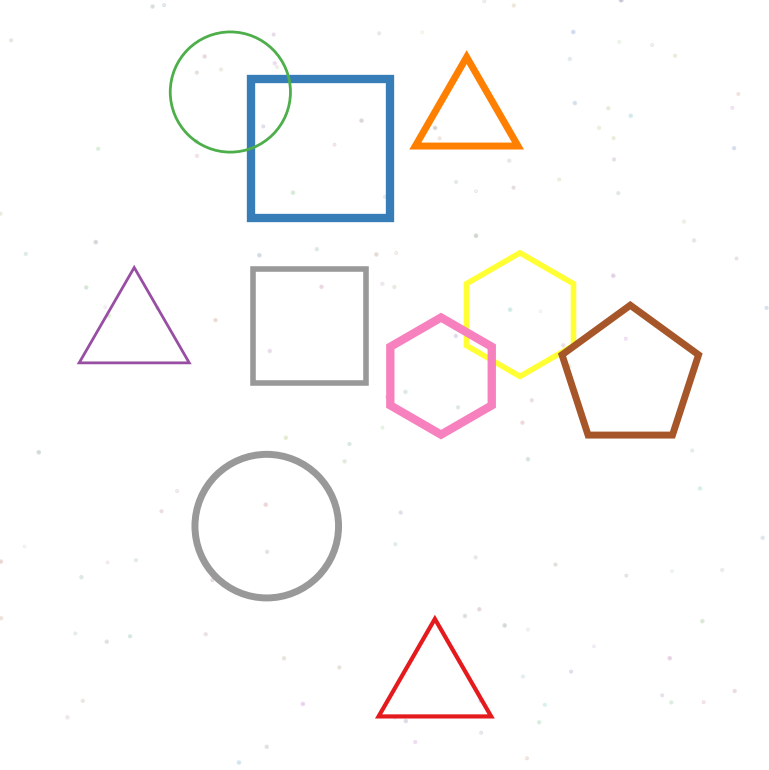[{"shape": "triangle", "thickness": 1.5, "radius": 0.42, "center": [0.565, 0.112]}, {"shape": "square", "thickness": 3, "radius": 0.45, "center": [0.416, 0.807]}, {"shape": "circle", "thickness": 1, "radius": 0.39, "center": [0.299, 0.88]}, {"shape": "triangle", "thickness": 1, "radius": 0.41, "center": [0.174, 0.57]}, {"shape": "triangle", "thickness": 2.5, "radius": 0.39, "center": [0.606, 0.849]}, {"shape": "hexagon", "thickness": 2, "radius": 0.4, "center": [0.675, 0.591]}, {"shape": "pentagon", "thickness": 2.5, "radius": 0.47, "center": [0.819, 0.51]}, {"shape": "hexagon", "thickness": 3, "radius": 0.38, "center": [0.573, 0.512]}, {"shape": "circle", "thickness": 2.5, "radius": 0.47, "center": [0.346, 0.317]}, {"shape": "square", "thickness": 2, "radius": 0.37, "center": [0.402, 0.577]}]